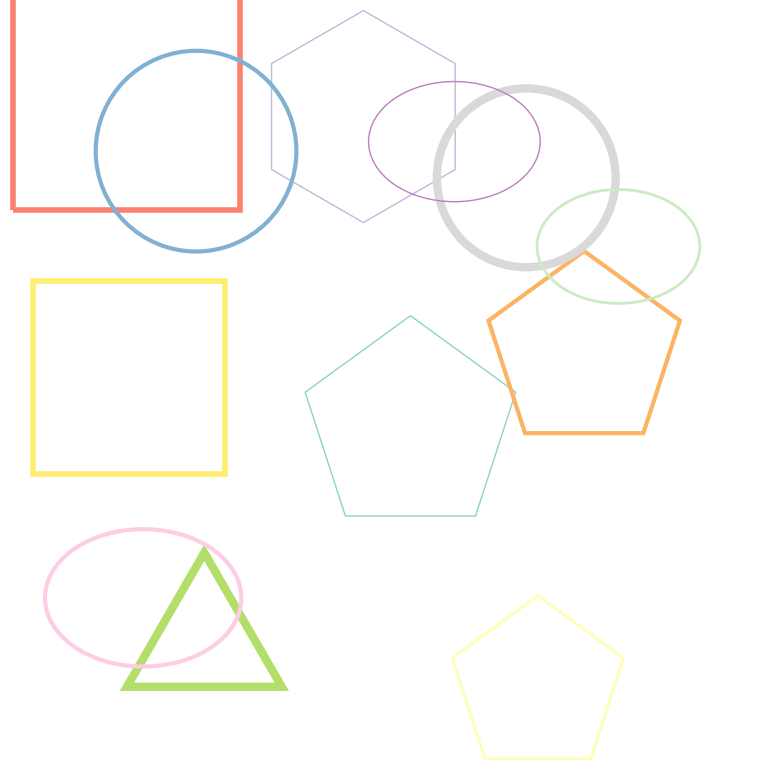[{"shape": "pentagon", "thickness": 0.5, "radius": 0.72, "center": [0.533, 0.446]}, {"shape": "pentagon", "thickness": 1, "radius": 0.58, "center": [0.699, 0.109]}, {"shape": "hexagon", "thickness": 0.5, "radius": 0.69, "center": [0.472, 0.849]}, {"shape": "square", "thickness": 2, "radius": 0.74, "center": [0.165, 0.875]}, {"shape": "circle", "thickness": 1.5, "radius": 0.65, "center": [0.255, 0.804]}, {"shape": "pentagon", "thickness": 1.5, "radius": 0.65, "center": [0.759, 0.543]}, {"shape": "triangle", "thickness": 3, "radius": 0.58, "center": [0.265, 0.166]}, {"shape": "oval", "thickness": 1.5, "radius": 0.64, "center": [0.186, 0.224]}, {"shape": "circle", "thickness": 3, "radius": 0.58, "center": [0.683, 0.769]}, {"shape": "oval", "thickness": 0.5, "radius": 0.56, "center": [0.59, 0.816]}, {"shape": "oval", "thickness": 1, "radius": 0.53, "center": [0.803, 0.68]}, {"shape": "square", "thickness": 2, "radius": 0.62, "center": [0.167, 0.51]}]